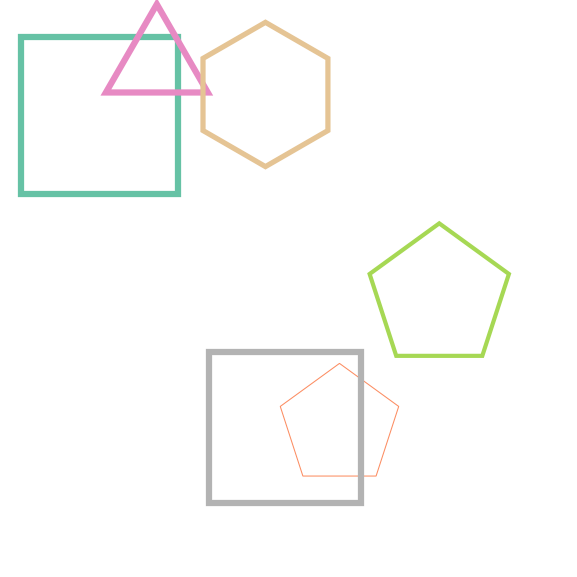[{"shape": "square", "thickness": 3, "radius": 0.68, "center": [0.172, 0.8]}, {"shape": "pentagon", "thickness": 0.5, "radius": 0.54, "center": [0.588, 0.262]}, {"shape": "triangle", "thickness": 3, "radius": 0.51, "center": [0.272, 0.89]}, {"shape": "pentagon", "thickness": 2, "radius": 0.63, "center": [0.761, 0.486]}, {"shape": "hexagon", "thickness": 2.5, "radius": 0.62, "center": [0.46, 0.836]}, {"shape": "square", "thickness": 3, "radius": 0.65, "center": [0.493, 0.259]}]